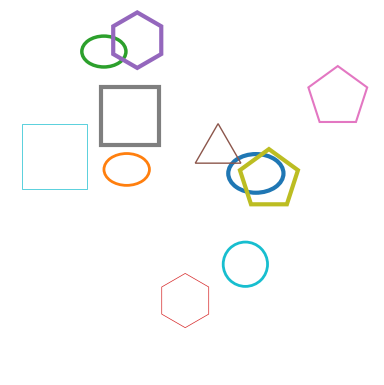[{"shape": "oval", "thickness": 3, "radius": 0.36, "center": [0.665, 0.55]}, {"shape": "oval", "thickness": 2, "radius": 0.3, "center": [0.329, 0.56]}, {"shape": "oval", "thickness": 2.5, "radius": 0.29, "center": [0.27, 0.866]}, {"shape": "hexagon", "thickness": 0.5, "radius": 0.35, "center": [0.481, 0.219]}, {"shape": "hexagon", "thickness": 3, "radius": 0.36, "center": [0.356, 0.896]}, {"shape": "triangle", "thickness": 1, "radius": 0.34, "center": [0.566, 0.61]}, {"shape": "pentagon", "thickness": 1.5, "radius": 0.4, "center": [0.877, 0.748]}, {"shape": "square", "thickness": 3, "radius": 0.38, "center": [0.337, 0.699]}, {"shape": "pentagon", "thickness": 3, "radius": 0.4, "center": [0.699, 0.533]}, {"shape": "circle", "thickness": 2, "radius": 0.29, "center": [0.637, 0.314]}, {"shape": "square", "thickness": 0.5, "radius": 0.42, "center": [0.142, 0.594]}]